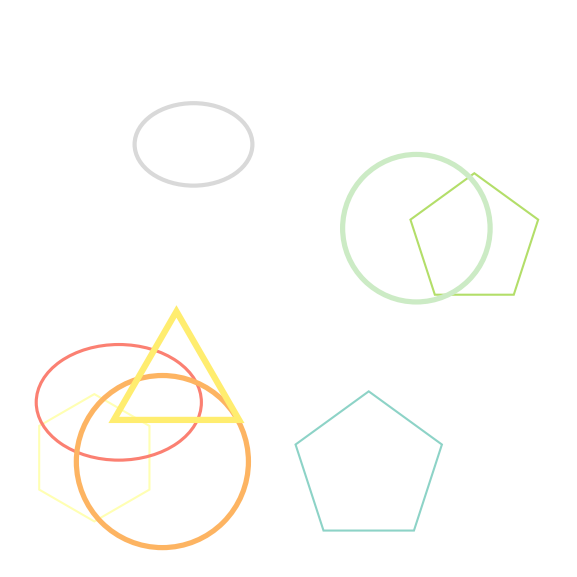[{"shape": "pentagon", "thickness": 1, "radius": 0.67, "center": [0.638, 0.188]}, {"shape": "hexagon", "thickness": 1, "radius": 0.55, "center": [0.163, 0.206]}, {"shape": "oval", "thickness": 1.5, "radius": 0.71, "center": [0.206, 0.302]}, {"shape": "circle", "thickness": 2.5, "radius": 0.75, "center": [0.281, 0.2]}, {"shape": "pentagon", "thickness": 1, "radius": 0.58, "center": [0.821, 0.583]}, {"shape": "oval", "thickness": 2, "radius": 0.51, "center": [0.335, 0.749]}, {"shape": "circle", "thickness": 2.5, "radius": 0.64, "center": [0.721, 0.604]}, {"shape": "triangle", "thickness": 3, "radius": 0.63, "center": [0.306, 0.335]}]